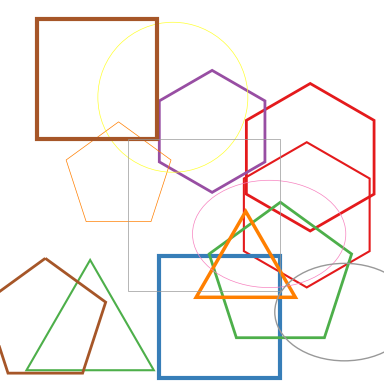[{"shape": "hexagon", "thickness": 1.5, "radius": 0.94, "center": [0.797, 0.442]}, {"shape": "hexagon", "thickness": 2, "radius": 0.96, "center": [0.806, 0.592]}, {"shape": "square", "thickness": 3, "radius": 0.79, "center": [0.57, 0.177]}, {"shape": "triangle", "thickness": 1.5, "radius": 0.95, "center": [0.234, 0.134]}, {"shape": "pentagon", "thickness": 2, "radius": 0.97, "center": [0.728, 0.28]}, {"shape": "hexagon", "thickness": 2, "radius": 0.79, "center": [0.551, 0.659]}, {"shape": "triangle", "thickness": 2.5, "radius": 0.74, "center": [0.638, 0.302]}, {"shape": "pentagon", "thickness": 0.5, "radius": 0.72, "center": [0.308, 0.54]}, {"shape": "circle", "thickness": 0.5, "radius": 0.97, "center": [0.449, 0.747]}, {"shape": "pentagon", "thickness": 2, "radius": 0.82, "center": [0.118, 0.164]}, {"shape": "square", "thickness": 3, "radius": 0.78, "center": [0.252, 0.794]}, {"shape": "oval", "thickness": 0.5, "radius": 1.0, "center": [0.699, 0.392]}, {"shape": "square", "thickness": 0.5, "radius": 0.98, "center": [0.53, 0.441]}, {"shape": "oval", "thickness": 1, "radius": 0.9, "center": [0.895, 0.189]}]